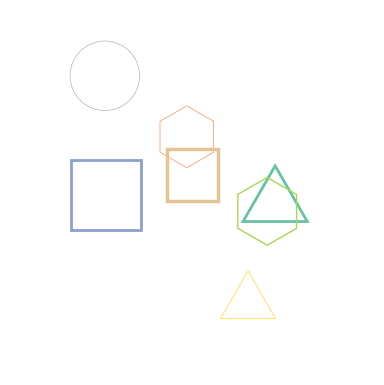[{"shape": "triangle", "thickness": 2, "radius": 0.48, "center": [0.715, 0.473]}, {"shape": "hexagon", "thickness": 0.5, "radius": 0.4, "center": [0.485, 0.645]}, {"shape": "square", "thickness": 2, "radius": 0.45, "center": [0.275, 0.493]}, {"shape": "hexagon", "thickness": 1, "radius": 0.44, "center": [0.694, 0.451]}, {"shape": "triangle", "thickness": 0.5, "radius": 0.41, "center": [0.644, 0.214]}, {"shape": "square", "thickness": 2.5, "radius": 0.33, "center": [0.5, 0.545]}, {"shape": "circle", "thickness": 0.5, "radius": 0.45, "center": [0.272, 0.803]}]